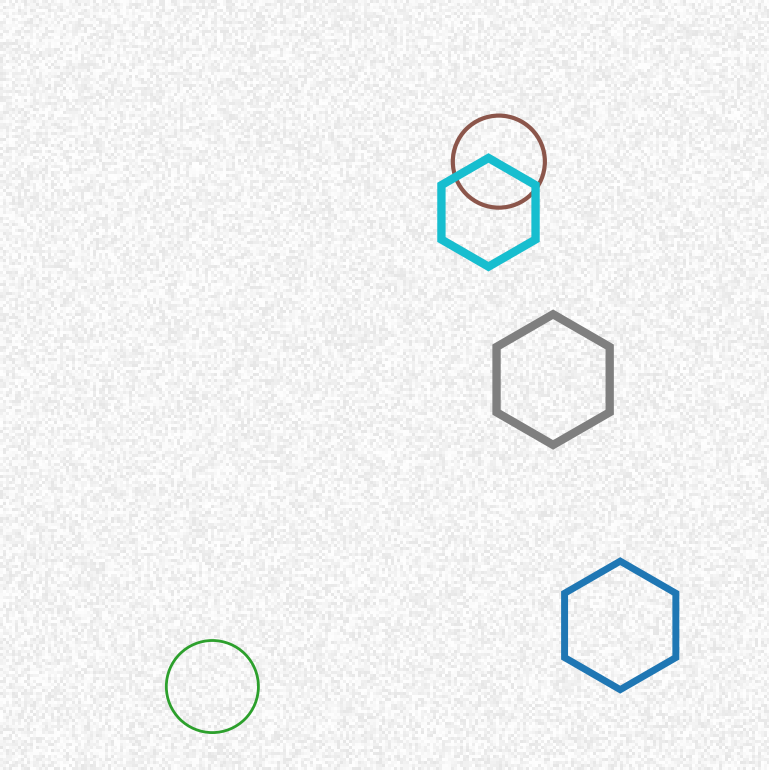[{"shape": "hexagon", "thickness": 2.5, "radius": 0.42, "center": [0.805, 0.188]}, {"shape": "circle", "thickness": 1, "radius": 0.3, "center": [0.276, 0.108]}, {"shape": "circle", "thickness": 1.5, "radius": 0.3, "center": [0.648, 0.79]}, {"shape": "hexagon", "thickness": 3, "radius": 0.42, "center": [0.718, 0.507]}, {"shape": "hexagon", "thickness": 3, "radius": 0.35, "center": [0.634, 0.724]}]